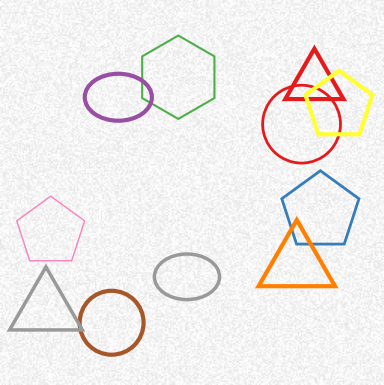[{"shape": "triangle", "thickness": 3, "radius": 0.44, "center": [0.817, 0.786]}, {"shape": "circle", "thickness": 2, "radius": 0.51, "center": [0.783, 0.678]}, {"shape": "pentagon", "thickness": 2, "radius": 0.53, "center": [0.832, 0.451]}, {"shape": "hexagon", "thickness": 1.5, "radius": 0.54, "center": [0.463, 0.799]}, {"shape": "oval", "thickness": 3, "radius": 0.44, "center": [0.307, 0.747]}, {"shape": "triangle", "thickness": 3, "radius": 0.57, "center": [0.771, 0.314]}, {"shape": "pentagon", "thickness": 3, "radius": 0.46, "center": [0.88, 0.725]}, {"shape": "circle", "thickness": 3, "radius": 0.42, "center": [0.29, 0.162]}, {"shape": "pentagon", "thickness": 1, "radius": 0.46, "center": [0.132, 0.398]}, {"shape": "triangle", "thickness": 2.5, "radius": 0.55, "center": [0.119, 0.198]}, {"shape": "oval", "thickness": 2.5, "radius": 0.42, "center": [0.486, 0.281]}]